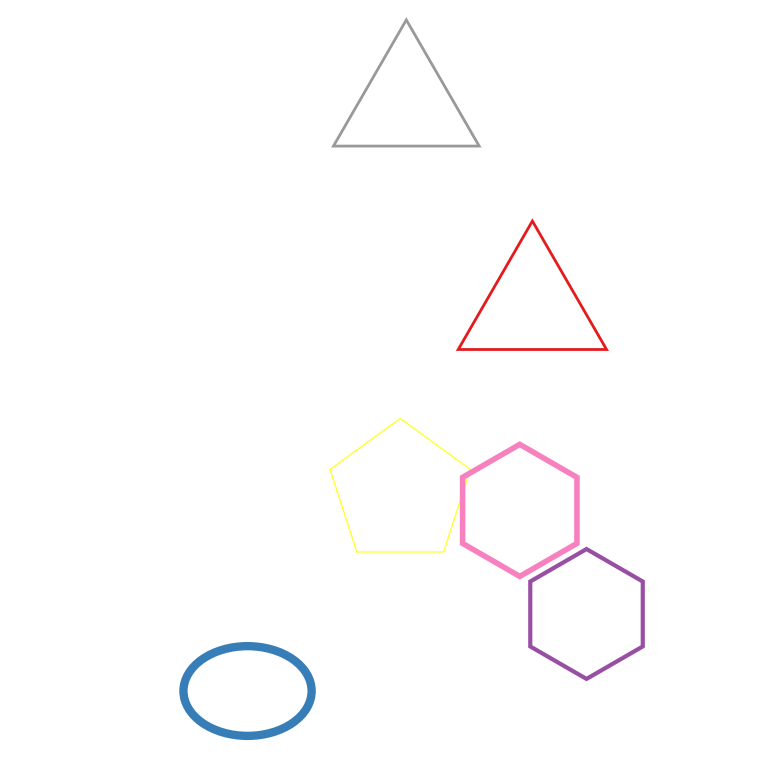[{"shape": "triangle", "thickness": 1, "radius": 0.56, "center": [0.691, 0.602]}, {"shape": "oval", "thickness": 3, "radius": 0.42, "center": [0.321, 0.103]}, {"shape": "hexagon", "thickness": 1.5, "radius": 0.42, "center": [0.762, 0.203]}, {"shape": "pentagon", "thickness": 0.5, "radius": 0.48, "center": [0.52, 0.361]}, {"shape": "hexagon", "thickness": 2, "radius": 0.43, "center": [0.675, 0.337]}, {"shape": "triangle", "thickness": 1, "radius": 0.55, "center": [0.528, 0.865]}]